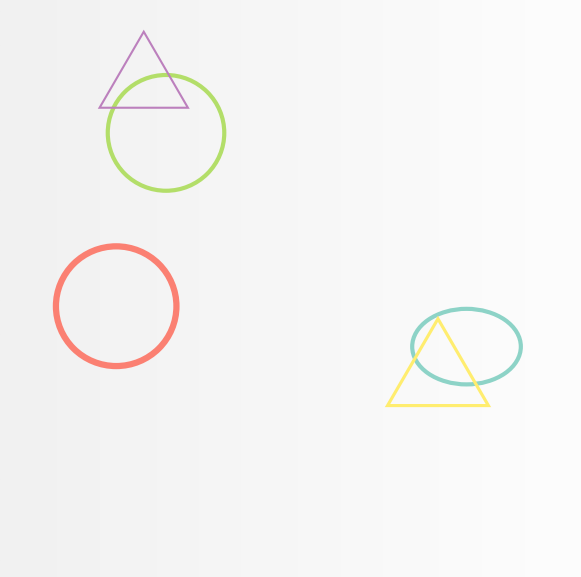[{"shape": "oval", "thickness": 2, "radius": 0.47, "center": [0.803, 0.399]}, {"shape": "circle", "thickness": 3, "radius": 0.52, "center": [0.2, 0.469]}, {"shape": "circle", "thickness": 2, "radius": 0.5, "center": [0.286, 0.769]}, {"shape": "triangle", "thickness": 1, "radius": 0.44, "center": [0.247, 0.856]}, {"shape": "triangle", "thickness": 1.5, "radius": 0.5, "center": [0.753, 0.347]}]